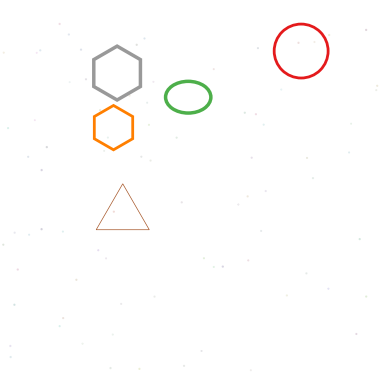[{"shape": "circle", "thickness": 2, "radius": 0.35, "center": [0.782, 0.867]}, {"shape": "oval", "thickness": 2.5, "radius": 0.29, "center": [0.489, 0.748]}, {"shape": "hexagon", "thickness": 2, "radius": 0.29, "center": [0.295, 0.668]}, {"shape": "triangle", "thickness": 0.5, "radius": 0.4, "center": [0.319, 0.443]}, {"shape": "hexagon", "thickness": 2.5, "radius": 0.35, "center": [0.304, 0.81]}]